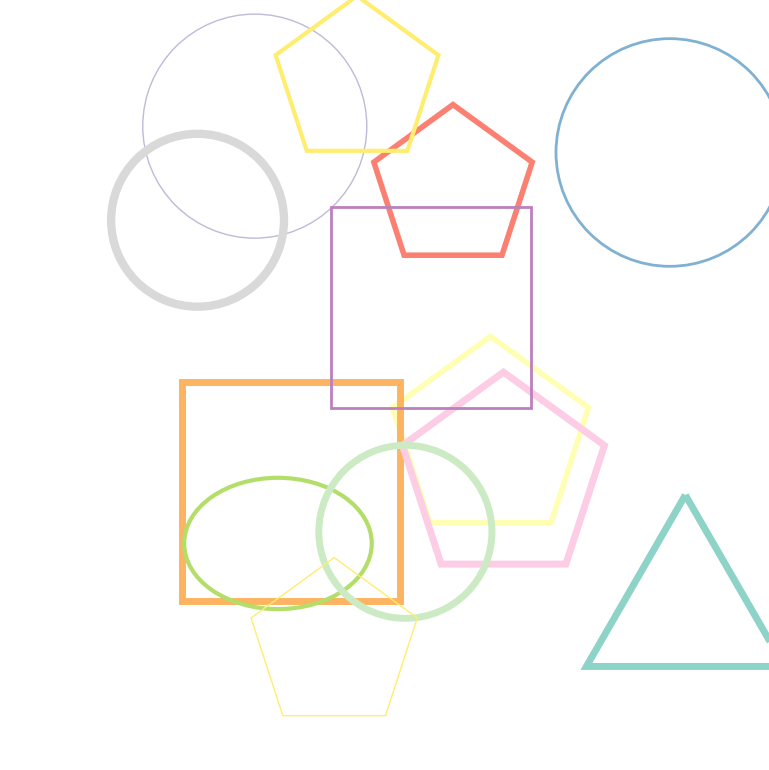[{"shape": "triangle", "thickness": 2.5, "radius": 0.74, "center": [0.89, 0.209]}, {"shape": "pentagon", "thickness": 2, "radius": 0.67, "center": [0.637, 0.429]}, {"shape": "circle", "thickness": 0.5, "radius": 0.73, "center": [0.331, 0.836]}, {"shape": "pentagon", "thickness": 2, "radius": 0.54, "center": [0.588, 0.756]}, {"shape": "circle", "thickness": 1, "radius": 0.74, "center": [0.87, 0.802]}, {"shape": "square", "thickness": 2.5, "radius": 0.71, "center": [0.378, 0.362]}, {"shape": "oval", "thickness": 1.5, "radius": 0.61, "center": [0.361, 0.294]}, {"shape": "pentagon", "thickness": 2.5, "radius": 0.69, "center": [0.654, 0.379]}, {"shape": "circle", "thickness": 3, "radius": 0.56, "center": [0.257, 0.714]}, {"shape": "square", "thickness": 1, "radius": 0.65, "center": [0.559, 0.601]}, {"shape": "circle", "thickness": 2.5, "radius": 0.56, "center": [0.526, 0.309]}, {"shape": "pentagon", "thickness": 1.5, "radius": 0.56, "center": [0.464, 0.894]}, {"shape": "pentagon", "thickness": 0.5, "radius": 0.57, "center": [0.434, 0.162]}]